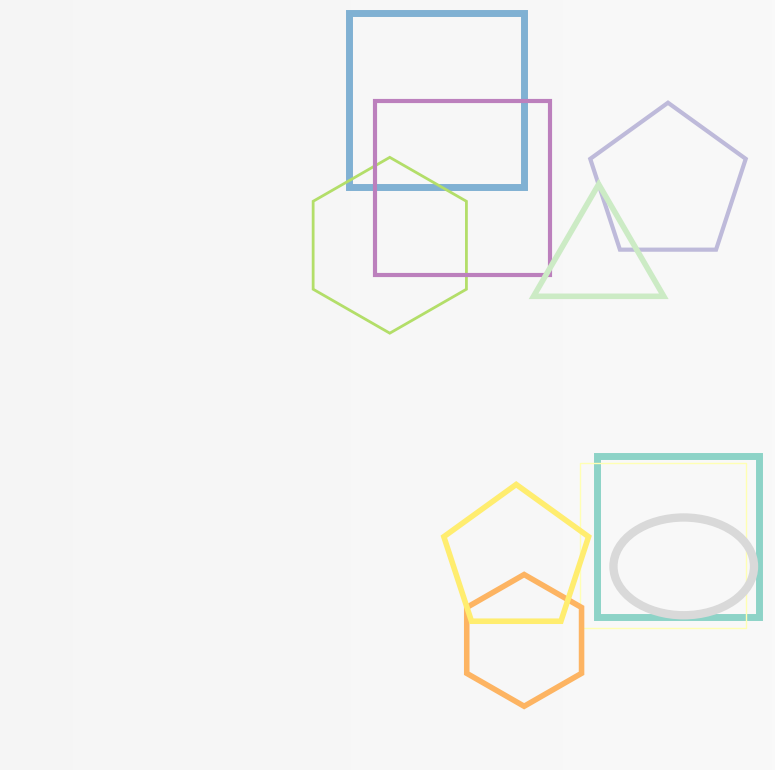[{"shape": "square", "thickness": 2.5, "radius": 0.52, "center": [0.875, 0.303]}, {"shape": "square", "thickness": 0.5, "radius": 0.54, "center": [0.855, 0.292]}, {"shape": "pentagon", "thickness": 1.5, "radius": 0.53, "center": [0.862, 0.761]}, {"shape": "square", "thickness": 2.5, "radius": 0.57, "center": [0.563, 0.87]}, {"shape": "hexagon", "thickness": 2, "radius": 0.43, "center": [0.676, 0.168]}, {"shape": "hexagon", "thickness": 1, "radius": 0.57, "center": [0.503, 0.681]}, {"shape": "oval", "thickness": 3, "radius": 0.45, "center": [0.882, 0.264]}, {"shape": "square", "thickness": 1.5, "radius": 0.56, "center": [0.597, 0.756]}, {"shape": "triangle", "thickness": 2, "radius": 0.49, "center": [0.772, 0.664]}, {"shape": "pentagon", "thickness": 2, "radius": 0.49, "center": [0.666, 0.273]}]